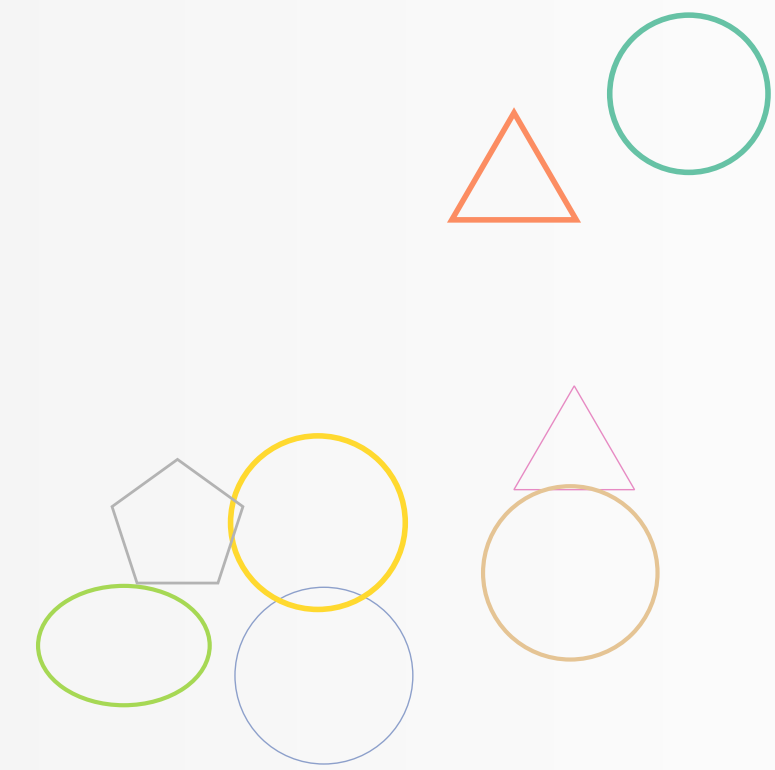[{"shape": "circle", "thickness": 2, "radius": 0.51, "center": [0.889, 0.878]}, {"shape": "triangle", "thickness": 2, "radius": 0.46, "center": [0.663, 0.761]}, {"shape": "circle", "thickness": 0.5, "radius": 0.57, "center": [0.418, 0.123]}, {"shape": "triangle", "thickness": 0.5, "radius": 0.45, "center": [0.741, 0.409]}, {"shape": "oval", "thickness": 1.5, "radius": 0.55, "center": [0.16, 0.162]}, {"shape": "circle", "thickness": 2, "radius": 0.56, "center": [0.41, 0.321]}, {"shape": "circle", "thickness": 1.5, "radius": 0.56, "center": [0.736, 0.256]}, {"shape": "pentagon", "thickness": 1, "radius": 0.44, "center": [0.229, 0.315]}]